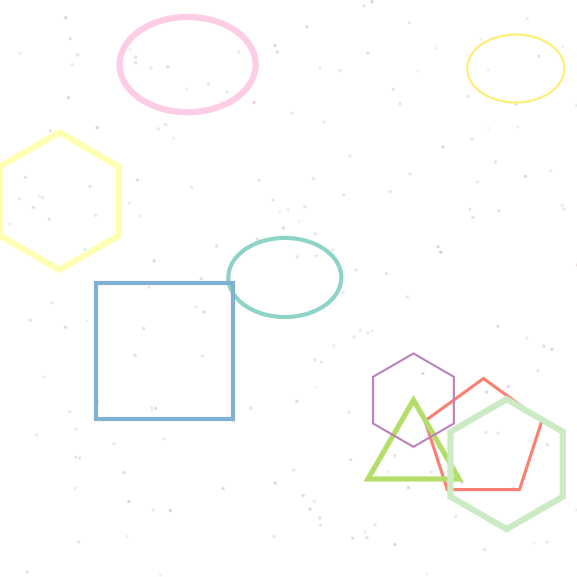[{"shape": "oval", "thickness": 2, "radius": 0.49, "center": [0.493, 0.519]}, {"shape": "hexagon", "thickness": 3, "radius": 0.6, "center": [0.103, 0.651]}, {"shape": "pentagon", "thickness": 1.5, "radius": 0.53, "center": [0.837, 0.237]}, {"shape": "square", "thickness": 2, "radius": 0.59, "center": [0.285, 0.391]}, {"shape": "triangle", "thickness": 2.5, "radius": 0.46, "center": [0.716, 0.215]}, {"shape": "oval", "thickness": 3, "radius": 0.59, "center": [0.325, 0.887]}, {"shape": "hexagon", "thickness": 1, "radius": 0.4, "center": [0.716, 0.306]}, {"shape": "hexagon", "thickness": 3, "radius": 0.56, "center": [0.877, 0.195]}, {"shape": "oval", "thickness": 1, "radius": 0.42, "center": [0.893, 0.88]}]